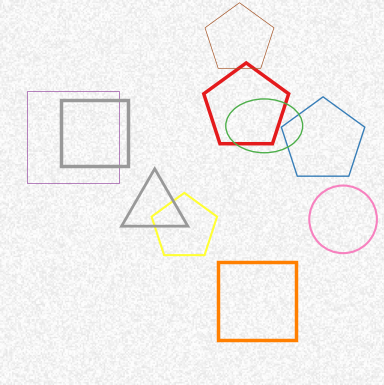[{"shape": "pentagon", "thickness": 2.5, "radius": 0.58, "center": [0.64, 0.721]}, {"shape": "pentagon", "thickness": 1, "radius": 0.57, "center": [0.839, 0.635]}, {"shape": "oval", "thickness": 1, "radius": 0.5, "center": [0.686, 0.673]}, {"shape": "square", "thickness": 0.5, "radius": 0.6, "center": [0.191, 0.643]}, {"shape": "square", "thickness": 2.5, "radius": 0.5, "center": [0.667, 0.218]}, {"shape": "pentagon", "thickness": 1.5, "radius": 0.45, "center": [0.479, 0.41]}, {"shape": "pentagon", "thickness": 0.5, "radius": 0.47, "center": [0.622, 0.899]}, {"shape": "circle", "thickness": 1.5, "radius": 0.44, "center": [0.891, 0.43]}, {"shape": "square", "thickness": 2.5, "radius": 0.43, "center": [0.246, 0.655]}, {"shape": "triangle", "thickness": 2, "radius": 0.5, "center": [0.402, 0.462]}]